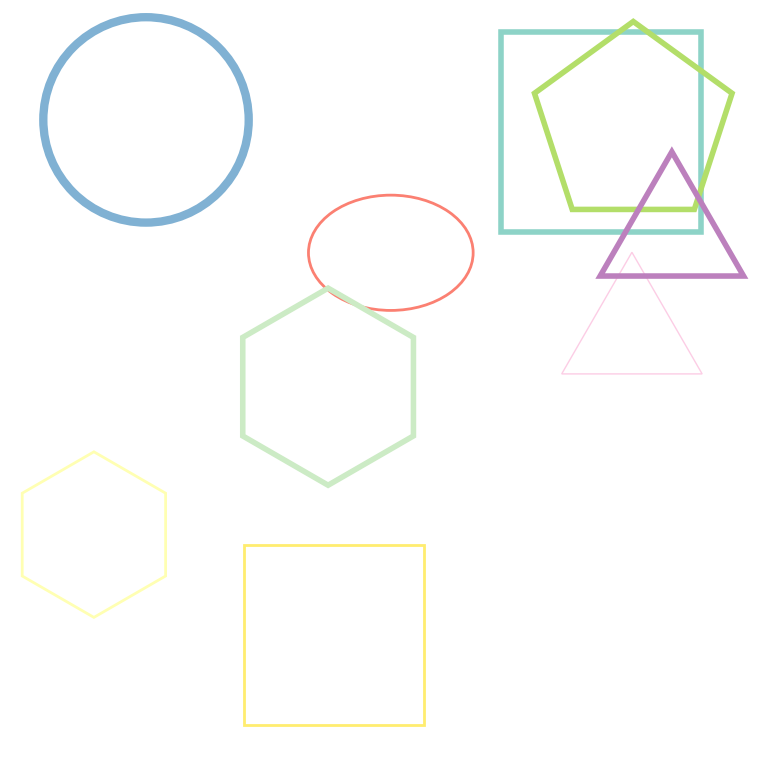[{"shape": "square", "thickness": 2, "radius": 0.65, "center": [0.78, 0.829]}, {"shape": "hexagon", "thickness": 1, "radius": 0.54, "center": [0.122, 0.306]}, {"shape": "oval", "thickness": 1, "radius": 0.53, "center": [0.508, 0.672]}, {"shape": "circle", "thickness": 3, "radius": 0.67, "center": [0.19, 0.844]}, {"shape": "pentagon", "thickness": 2, "radius": 0.67, "center": [0.822, 0.837]}, {"shape": "triangle", "thickness": 0.5, "radius": 0.53, "center": [0.821, 0.567]}, {"shape": "triangle", "thickness": 2, "radius": 0.54, "center": [0.873, 0.695]}, {"shape": "hexagon", "thickness": 2, "radius": 0.64, "center": [0.426, 0.498]}, {"shape": "square", "thickness": 1, "radius": 0.58, "center": [0.434, 0.176]}]